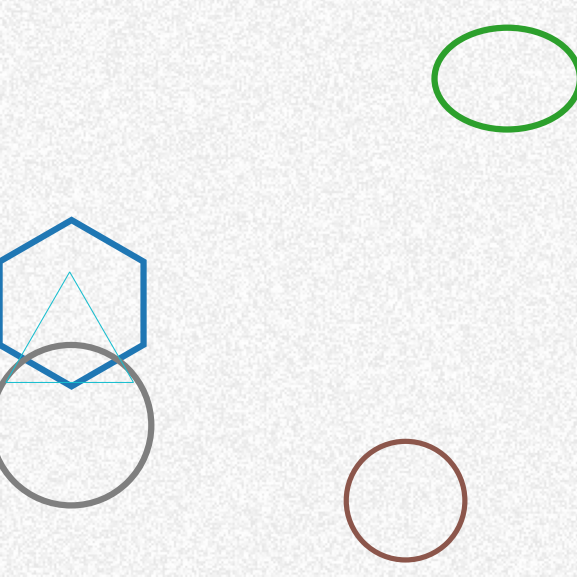[{"shape": "hexagon", "thickness": 3, "radius": 0.72, "center": [0.124, 0.474]}, {"shape": "oval", "thickness": 3, "radius": 0.63, "center": [0.878, 0.863]}, {"shape": "circle", "thickness": 2.5, "radius": 0.51, "center": [0.702, 0.132]}, {"shape": "circle", "thickness": 3, "radius": 0.69, "center": [0.123, 0.263]}, {"shape": "triangle", "thickness": 0.5, "radius": 0.64, "center": [0.121, 0.401]}]